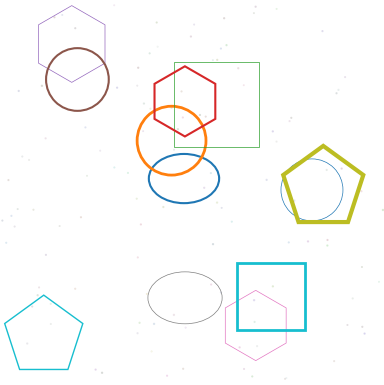[{"shape": "oval", "thickness": 1.5, "radius": 0.46, "center": [0.478, 0.536]}, {"shape": "circle", "thickness": 0.5, "radius": 0.4, "center": [0.81, 0.507]}, {"shape": "circle", "thickness": 2, "radius": 0.45, "center": [0.446, 0.635]}, {"shape": "square", "thickness": 0.5, "radius": 0.55, "center": [0.562, 0.728]}, {"shape": "hexagon", "thickness": 1.5, "radius": 0.46, "center": [0.48, 0.737]}, {"shape": "hexagon", "thickness": 0.5, "radius": 0.5, "center": [0.186, 0.886]}, {"shape": "circle", "thickness": 1.5, "radius": 0.41, "center": [0.201, 0.794]}, {"shape": "hexagon", "thickness": 0.5, "radius": 0.46, "center": [0.664, 0.155]}, {"shape": "oval", "thickness": 0.5, "radius": 0.48, "center": [0.481, 0.226]}, {"shape": "pentagon", "thickness": 3, "radius": 0.55, "center": [0.84, 0.512]}, {"shape": "pentagon", "thickness": 1, "radius": 0.53, "center": [0.114, 0.127]}, {"shape": "square", "thickness": 2, "radius": 0.44, "center": [0.704, 0.23]}]